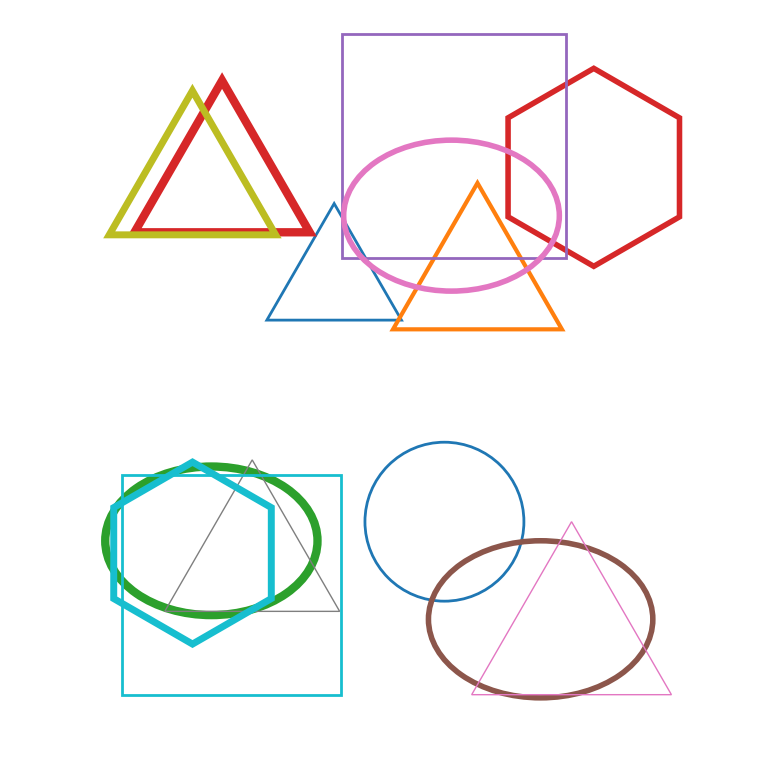[{"shape": "triangle", "thickness": 1, "radius": 0.5, "center": [0.434, 0.635]}, {"shape": "circle", "thickness": 1, "radius": 0.52, "center": [0.577, 0.322]}, {"shape": "triangle", "thickness": 1.5, "radius": 0.63, "center": [0.62, 0.636]}, {"shape": "oval", "thickness": 3, "radius": 0.69, "center": [0.275, 0.298]}, {"shape": "hexagon", "thickness": 2, "radius": 0.64, "center": [0.771, 0.783]}, {"shape": "triangle", "thickness": 3, "radius": 0.66, "center": [0.288, 0.764]}, {"shape": "square", "thickness": 1, "radius": 0.73, "center": [0.589, 0.81]}, {"shape": "oval", "thickness": 2, "radius": 0.73, "center": [0.702, 0.196]}, {"shape": "oval", "thickness": 2, "radius": 0.7, "center": [0.586, 0.72]}, {"shape": "triangle", "thickness": 0.5, "radius": 0.75, "center": [0.742, 0.173]}, {"shape": "triangle", "thickness": 0.5, "radius": 0.66, "center": [0.328, 0.272]}, {"shape": "triangle", "thickness": 2.5, "radius": 0.62, "center": [0.25, 0.757]}, {"shape": "square", "thickness": 1, "radius": 0.71, "center": [0.301, 0.241]}, {"shape": "hexagon", "thickness": 2.5, "radius": 0.59, "center": [0.25, 0.282]}]